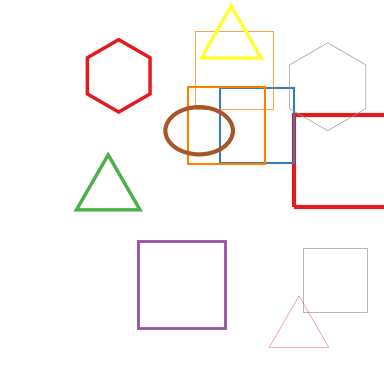[{"shape": "hexagon", "thickness": 2.5, "radius": 0.47, "center": [0.308, 0.803]}, {"shape": "square", "thickness": 3, "radius": 0.6, "center": [0.883, 0.582]}, {"shape": "square", "thickness": 1.5, "radius": 0.49, "center": [0.668, 0.675]}, {"shape": "triangle", "thickness": 2.5, "radius": 0.48, "center": [0.281, 0.503]}, {"shape": "square", "thickness": 2, "radius": 0.57, "center": [0.471, 0.261]}, {"shape": "square", "thickness": 1.5, "radius": 0.5, "center": [0.589, 0.673]}, {"shape": "square", "thickness": 0.5, "radius": 0.51, "center": [0.608, 0.817]}, {"shape": "triangle", "thickness": 2.5, "radius": 0.45, "center": [0.601, 0.894]}, {"shape": "oval", "thickness": 3, "radius": 0.44, "center": [0.517, 0.66]}, {"shape": "triangle", "thickness": 0.5, "radius": 0.45, "center": [0.777, 0.142]}, {"shape": "square", "thickness": 0.5, "radius": 0.42, "center": [0.871, 0.273]}, {"shape": "hexagon", "thickness": 0.5, "radius": 0.57, "center": [0.851, 0.775]}]